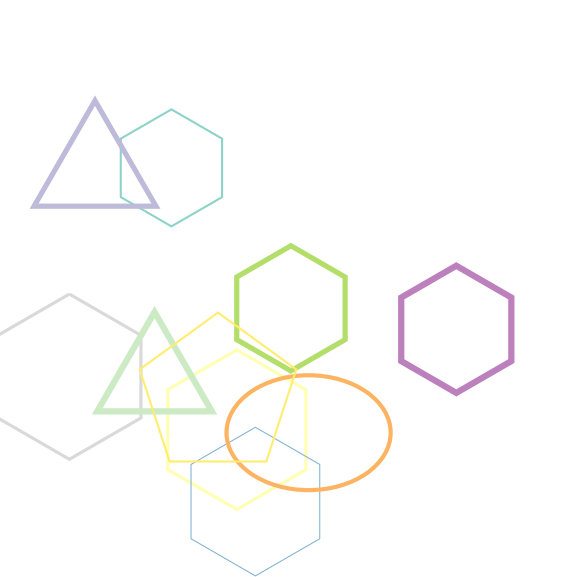[{"shape": "hexagon", "thickness": 1, "radius": 0.51, "center": [0.297, 0.708]}, {"shape": "hexagon", "thickness": 1.5, "radius": 0.69, "center": [0.41, 0.255]}, {"shape": "triangle", "thickness": 2.5, "radius": 0.61, "center": [0.164, 0.703]}, {"shape": "hexagon", "thickness": 0.5, "radius": 0.64, "center": [0.442, 0.131]}, {"shape": "oval", "thickness": 2, "radius": 0.71, "center": [0.534, 0.25]}, {"shape": "hexagon", "thickness": 2.5, "radius": 0.54, "center": [0.504, 0.465]}, {"shape": "hexagon", "thickness": 1.5, "radius": 0.72, "center": [0.12, 0.347]}, {"shape": "hexagon", "thickness": 3, "radius": 0.55, "center": [0.79, 0.429]}, {"shape": "triangle", "thickness": 3, "radius": 0.57, "center": [0.268, 0.344]}, {"shape": "pentagon", "thickness": 1, "radius": 0.71, "center": [0.377, 0.315]}]